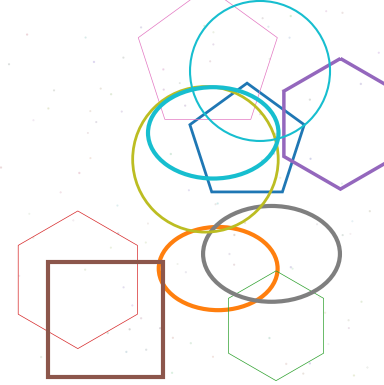[{"shape": "pentagon", "thickness": 2, "radius": 0.78, "center": [0.642, 0.628]}, {"shape": "oval", "thickness": 3, "radius": 0.77, "center": [0.567, 0.302]}, {"shape": "hexagon", "thickness": 0.5, "radius": 0.71, "center": [0.717, 0.154]}, {"shape": "hexagon", "thickness": 0.5, "radius": 0.89, "center": [0.202, 0.273]}, {"shape": "hexagon", "thickness": 2.5, "radius": 0.85, "center": [0.884, 0.678]}, {"shape": "square", "thickness": 3, "radius": 0.75, "center": [0.274, 0.17]}, {"shape": "pentagon", "thickness": 0.5, "radius": 0.95, "center": [0.54, 0.844]}, {"shape": "oval", "thickness": 3, "radius": 0.89, "center": [0.705, 0.341]}, {"shape": "circle", "thickness": 2, "radius": 0.95, "center": [0.534, 0.586]}, {"shape": "oval", "thickness": 3, "radius": 0.85, "center": [0.554, 0.655]}, {"shape": "circle", "thickness": 1.5, "radius": 0.91, "center": [0.675, 0.816]}]